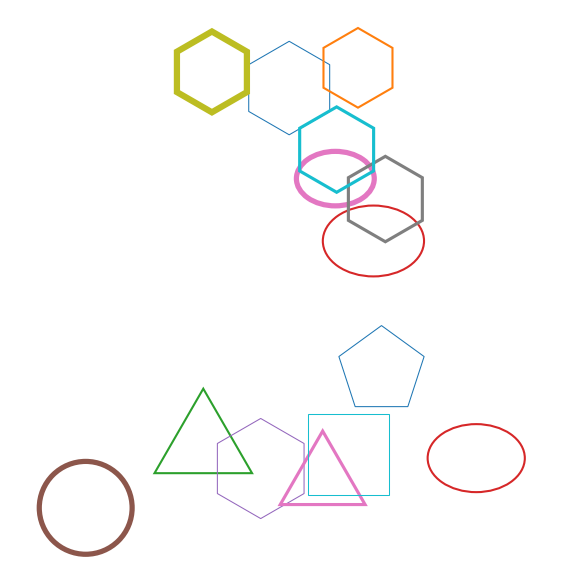[{"shape": "pentagon", "thickness": 0.5, "radius": 0.39, "center": [0.661, 0.358]}, {"shape": "hexagon", "thickness": 0.5, "radius": 0.4, "center": [0.501, 0.847]}, {"shape": "hexagon", "thickness": 1, "radius": 0.34, "center": [0.62, 0.882]}, {"shape": "triangle", "thickness": 1, "radius": 0.49, "center": [0.352, 0.229]}, {"shape": "oval", "thickness": 1, "radius": 0.42, "center": [0.825, 0.206]}, {"shape": "oval", "thickness": 1, "radius": 0.44, "center": [0.647, 0.582]}, {"shape": "hexagon", "thickness": 0.5, "radius": 0.43, "center": [0.451, 0.188]}, {"shape": "circle", "thickness": 2.5, "radius": 0.4, "center": [0.148, 0.12]}, {"shape": "oval", "thickness": 2.5, "radius": 0.34, "center": [0.581, 0.69]}, {"shape": "triangle", "thickness": 1.5, "radius": 0.42, "center": [0.559, 0.168]}, {"shape": "hexagon", "thickness": 1.5, "radius": 0.37, "center": [0.667, 0.654]}, {"shape": "hexagon", "thickness": 3, "radius": 0.35, "center": [0.367, 0.875]}, {"shape": "square", "thickness": 0.5, "radius": 0.35, "center": [0.604, 0.212]}, {"shape": "hexagon", "thickness": 1.5, "radius": 0.37, "center": [0.583, 0.74]}]